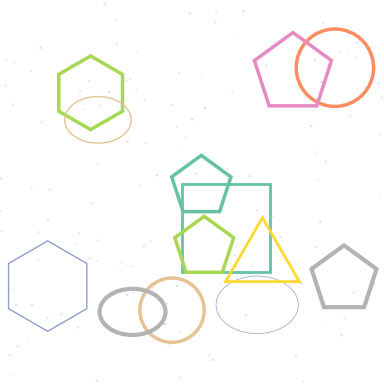[{"shape": "square", "thickness": 2, "radius": 0.57, "center": [0.587, 0.408]}, {"shape": "pentagon", "thickness": 2.5, "radius": 0.4, "center": [0.523, 0.516]}, {"shape": "circle", "thickness": 2.5, "radius": 0.5, "center": [0.87, 0.824]}, {"shape": "hexagon", "thickness": 1, "radius": 0.59, "center": [0.124, 0.257]}, {"shape": "oval", "thickness": 0.5, "radius": 0.53, "center": [0.668, 0.208]}, {"shape": "pentagon", "thickness": 2.5, "radius": 0.53, "center": [0.761, 0.81]}, {"shape": "hexagon", "thickness": 2.5, "radius": 0.48, "center": [0.235, 0.759]}, {"shape": "pentagon", "thickness": 2.5, "radius": 0.4, "center": [0.53, 0.358]}, {"shape": "triangle", "thickness": 2, "radius": 0.55, "center": [0.682, 0.324]}, {"shape": "circle", "thickness": 2.5, "radius": 0.42, "center": [0.447, 0.194]}, {"shape": "oval", "thickness": 1, "radius": 0.43, "center": [0.254, 0.689]}, {"shape": "pentagon", "thickness": 3, "radius": 0.44, "center": [0.894, 0.274]}, {"shape": "oval", "thickness": 3, "radius": 0.43, "center": [0.344, 0.19]}]